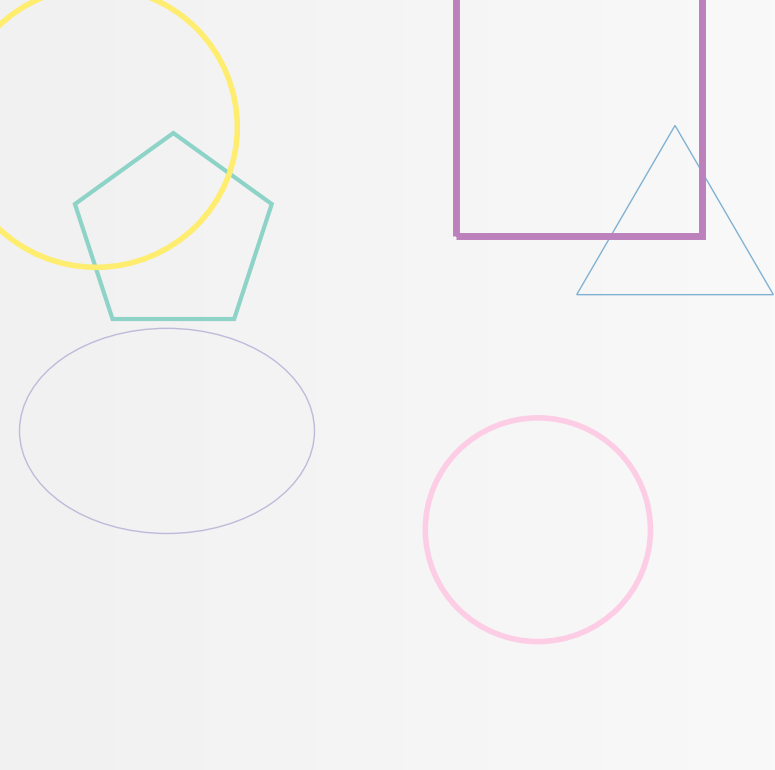[{"shape": "pentagon", "thickness": 1.5, "radius": 0.67, "center": [0.224, 0.694]}, {"shape": "oval", "thickness": 0.5, "radius": 0.95, "center": [0.215, 0.44]}, {"shape": "triangle", "thickness": 0.5, "radius": 0.73, "center": [0.871, 0.691]}, {"shape": "circle", "thickness": 2, "radius": 0.73, "center": [0.694, 0.312]}, {"shape": "square", "thickness": 2.5, "radius": 0.79, "center": [0.747, 0.852]}, {"shape": "circle", "thickness": 2, "radius": 0.91, "center": [0.124, 0.835]}]